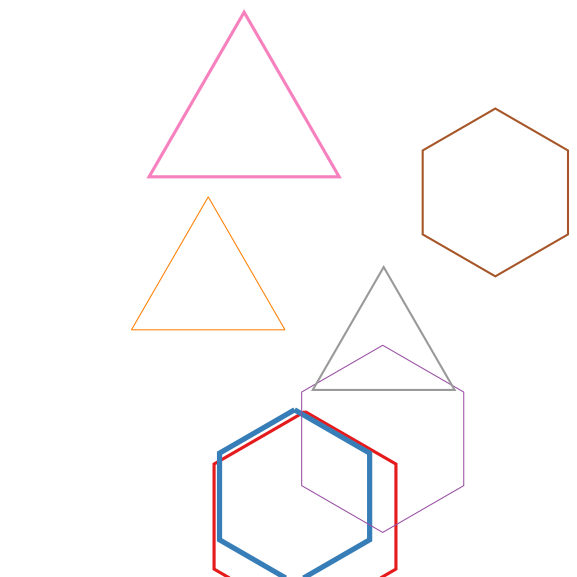[{"shape": "hexagon", "thickness": 1.5, "radius": 0.91, "center": [0.528, 0.105]}, {"shape": "hexagon", "thickness": 2.5, "radius": 0.75, "center": [0.51, 0.139]}, {"shape": "hexagon", "thickness": 0.5, "radius": 0.81, "center": [0.663, 0.239]}, {"shape": "triangle", "thickness": 0.5, "radius": 0.77, "center": [0.361, 0.505]}, {"shape": "hexagon", "thickness": 1, "radius": 0.73, "center": [0.858, 0.666]}, {"shape": "triangle", "thickness": 1.5, "radius": 0.95, "center": [0.423, 0.788]}, {"shape": "triangle", "thickness": 1, "radius": 0.71, "center": [0.664, 0.395]}]